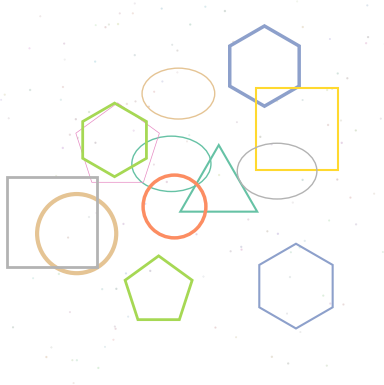[{"shape": "oval", "thickness": 1, "radius": 0.51, "center": [0.445, 0.574]}, {"shape": "triangle", "thickness": 1.5, "radius": 0.58, "center": [0.568, 0.508]}, {"shape": "circle", "thickness": 2.5, "radius": 0.41, "center": [0.453, 0.464]}, {"shape": "hexagon", "thickness": 1.5, "radius": 0.55, "center": [0.769, 0.257]}, {"shape": "hexagon", "thickness": 2.5, "radius": 0.52, "center": [0.687, 0.828]}, {"shape": "pentagon", "thickness": 0.5, "radius": 0.57, "center": [0.305, 0.619]}, {"shape": "pentagon", "thickness": 2, "radius": 0.46, "center": [0.412, 0.244]}, {"shape": "hexagon", "thickness": 2, "radius": 0.48, "center": [0.298, 0.637]}, {"shape": "square", "thickness": 1.5, "radius": 0.53, "center": [0.772, 0.666]}, {"shape": "circle", "thickness": 3, "radius": 0.51, "center": [0.199, 0.393]}, {"shape": "oval", "thickness": 1, "radius": 0.47, "center": [0.463, 0.757]}, {"shape": "square", "thickness": 2, "radius": 0.58, "center": [0.136, 0.424]}, {"shape": "oval", "thickness": 1, "radius": 0.52, "center": [0.72, 0.556]}]